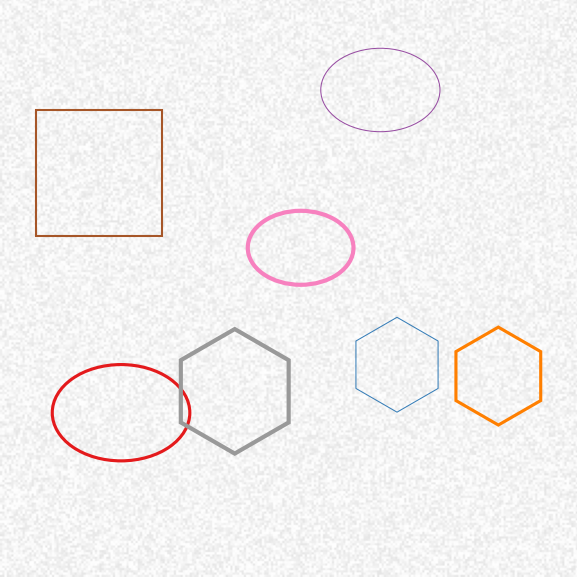[{"shape": "oval", "thickness": 1.5, "radius": 0.6, "center": [0.21, 0.284]}, {"shape": "hexagon", "thickness": 0.5, "radius": 0.41, "center": [0.687, 0.368]}, {"shape": "oval", "thickness": 0.5, "radius": 0.52, "center": [0.659, 0.843]}, {"shape": "hexagon", "thickness": 1.5, "radius": 0.42, "center": [0.863, 0.348]}, {"shape": "square", "thickness": 1, "radius": 0.55, "center": [0.171, 0.7]}, {"shape": "oval", "thickness": 2, "radius": 0.46, "center": [0.521, 0.57]}, {"shape": "hexagon", "thickness": 2, "radius": 0.54, "center": [0.406, 0.322]}]